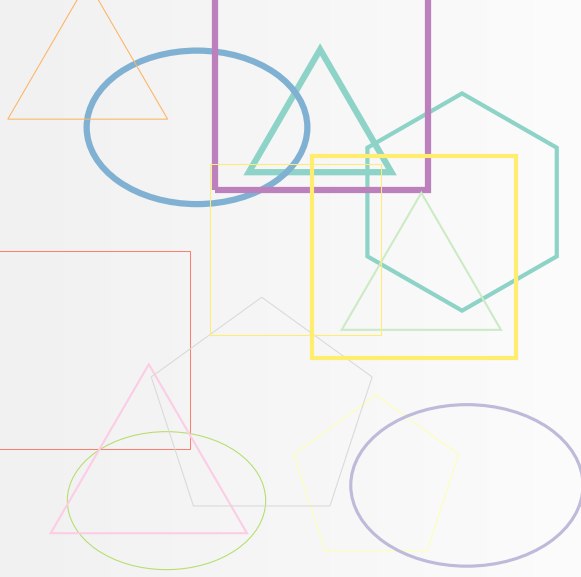[{"shape": "hexagon", "thickness": 2, "radius": 0.94, "center": [0.795, 0.649]}, {"shape": "triangle", "thickness": 3, "radius": 0.71, "center": [0.551, 0.772]}, {"shape": "pentagon", "thickness": 0.5, "radius": 0.75, "center": [0.647, 0.166]}, {"shape": "oval", "thickness": 1.5, "radius": 1.0, "center": [0.803, 0.159]}, {"shape": "square", "thickness": 0.5, "radius": 0.86, "center": [0.155, 0.393]}, {"shape": "oval", "thickness": 3, "radius": 0.95, "center": [0.339, 0.779]}, {"shape": "triangle", "thickness": 0.5, "radius": 0.79, "center": [0.151, 0.872]}, {"shape": "oval", "thickness": 0.5, "radius": 0.85, "center": [0.286, 0.132]}, {"shape": "triangle", "thickness": 1, "radius": 0.98, "center": [0.256, 0.173]}, {"shape": "pentagon", "thickness": 0.5, "radius": 1.0, "center": [0.45, 0.285]}, {"shape": "square", "thickness": 3, "radius": 0.92, "center": [0.553, 0.854]}, {"shape": "triangle", "thickness": 1, "radius": 0.79, "center": [0.725, 0.507]}, {"shape": "square", "thickness": 0.5, "radius": 0.74, "center": [0.509, 0.568]}, {"shape": "square", "thickness": 2, "radius": 0.88, "center": [0.712, 0.555]}]